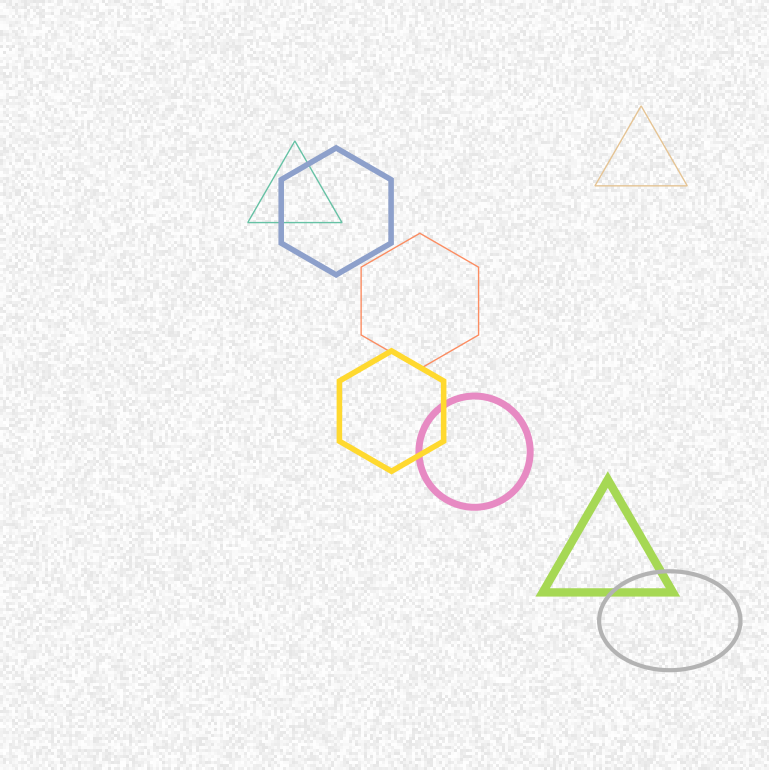[{"shape": "triangle", "thickness": 0.5, "radius": 0.35, "center": [0.383, 0.746]}, {"shape": "hexagon", "thickness": 0.5, "radius": 0.44, "center": [0.545, 0.609]}, {"shape": "hexagon", "thickness": 2, "radius": 0.41, "center": [0.437, 0.725]}, {"shape": "circle", "thickness": 2.5, "radius": 0.36, "center": [0.616, 0.413]}, {"shape": "triangle", "thickness": 3, "radius": 0.49, "center": [0.789, 0.279]}, {"shape": "hexagon", "thickness": 2, "radius": 0.39, "center": [0.508, 0.466]}, {"shape": "triangle", "thickness": 0.5, "radius": 0.35, "center": [0.833, 0.793]}, {"shape": "oval", "thickness": 1.5, "radius": 0.46, "center": [0.87, 0.194]}]